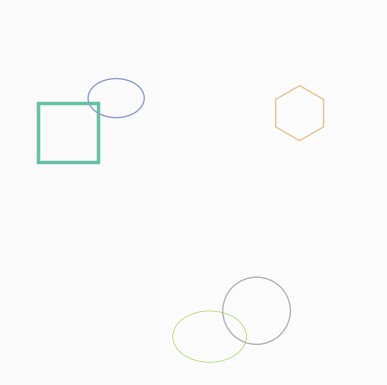[{"shape": "square", "thickness": 2.5, "radius": 0.39, "center": [0.176, 0.656]}, {"shape": "oval", "thickness": 1, "radius": 0.36, "center": [0.3, 0.745]}, {"shape": "oval", "thickness": 0.5, "radius": 0.48, "center": [0.541, 0.126]}, {"shape": "hexagon", "thickness": 1, "radius": 0.36, "center": [0.773, 0.706]}, {"shape": "circle", "thickness": 1, "radius": 0.44, "center": [0.662, 0.193]}]